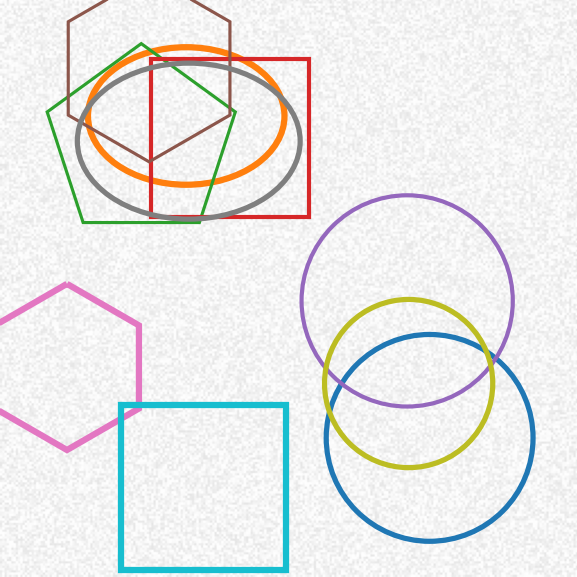[{"shape": "circle", "thickness": 2.5, "radius": 0.9, "center": [0.744, 0.241]}, {"shape": "oval", "thickness": 3, "radius": 0.85, "center": [0.322, 0.798]}, {"shape": "pentagon", "thickness": 1.5, "radius": 0.86, "center": [0.245, 0.752]}, {"shape": "square", "thickness": 2, "radius": 0.68, "center": [0.399, 0.76]}, {"shape": "circle", "thickness": 2, "radius": 0.91, "center": [0.705, 0.478]}, {"shape": "hexagon", "thickness": 1.5, "radius": 0.81, "center": [0.258, 0.881]}, {"shape": "hexagon", "thickness": 3, "radius": 0.72, "center": [0.116, 0.364]}, {"shape": "oval", "thickness": 2.5, "radius": 0.96, "center": [0.327, 0.755]}, {"shape": "circle", "thickness": 2.5, "radius": 0.73, "center": [0.708, 0.335]}, {"shape": "square", "thickness": 3, "radius": 0.71, "center": [0.352, 0.154]}]